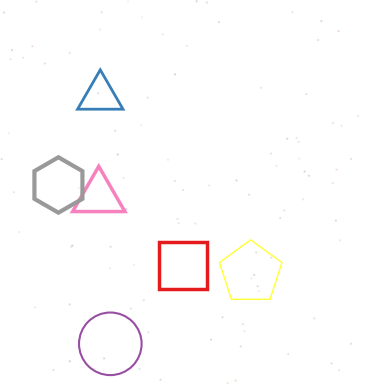[{"shape": "square", "thickness": 2.5, "radius": 0.31, "center": [0.475, 0.31]}, {"shape": "triangle", "thickness": 2, "radius": 0.34, "center": [0.26, 0.75]}, {"shape": "circle", "thickness": 1.5, "radius": 0.41, "center": [0.287, 0.107]}, {"shape": "pentagon", "thickness": 1, "radius": 0.43, "center": [0.651, 0.292]}, {"shape": "triangle", "thickness": 2.5, "radius": 0.39, "center": [0.257, 0.49]}, {"shape": "hexagon", "thickness": 3, "radius": 0.36, "center": [0.152, 0.52]}]